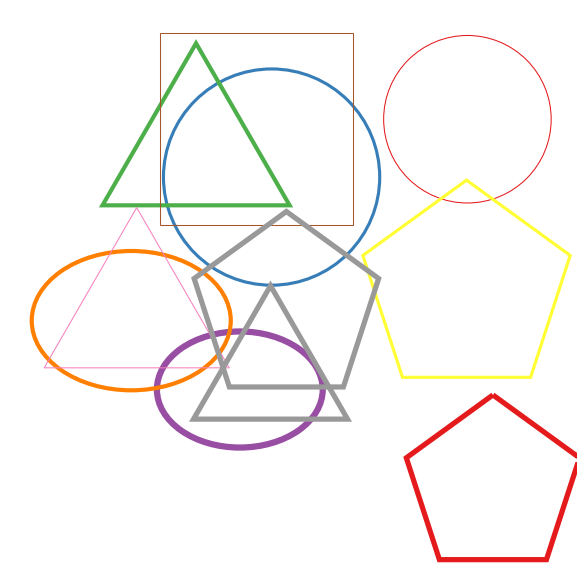[{"shape": "circle", "thickness": 0.5, "radius": 0.73, "center": [0.809, 0.793]}, {"shape": "pentagon", "thickness": 2.5, "radius": 0.79, "center": [0.854, 0.158]}, {"shape": "circle", "thickness": 1.5, "radius": 0.94, "center": [0.47, 0.693]}, {"shape": "triangle", "thickness": 2, "radius": 0.94, "center": [0.339, 0.737]}, {"shape": "oval", "thickness": 3, "radius": 0.72, "center": [0.415, 0.325]}, {"shape": "oval", "thickness": 2, "radius": 0.86, "center": [0.227, 0.444]}, {"shape": "pentagon", "thickness": 1.5, "radius": 0.94, "center": [0.808, 0.498]}, {"shape": "square", "thickness": 0.5, "radius": 0.83, "center": [0.444, 0.775]}, {"shape": "triangle", "thickness": 0.5, "radius": 0.92, "center": [0.237, 0.455]}, {"shape": "triangle", "thickness": 2.5, "radius": 0.77, "center": [0.468, 0.35]}, {"shape": "pentagon", "thickness": 2.5, "radius": 0.84, "center": [0.496, 0.465]}]